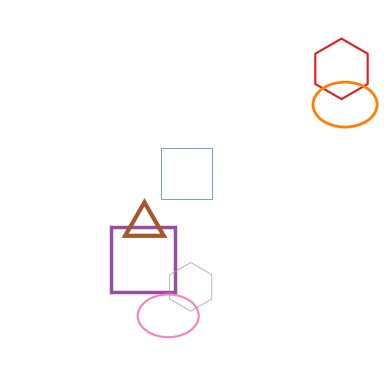[{"shape": "hexagon", "thickness": 1.5, "radius": 0.39, "center": [0.887, 0.821]}, {"shape": "square", "thickness": 0.5, "radius": 0.33, "center": [0.485, 0.549]}, {"shape": "square", "thickness": 2.5, "radius": 0.42, "center": [0.372, 0.326]}, {"shape": "oval", "thickness": 2, "radius": 0.42, "center": [0.896, 0.728]}, {"shape": "triangle", "thickness": 3, "radius": 0.29, "center": [0.375, 0.417]}, {"shape": "oval", "thickness": 1.5, "radius": 0.4, "center": [0.437, 0.18]}, {"shape": "hexagon", "thickness": 0.5, "radius": 0.32, "center": [0.495, 0.255]}]